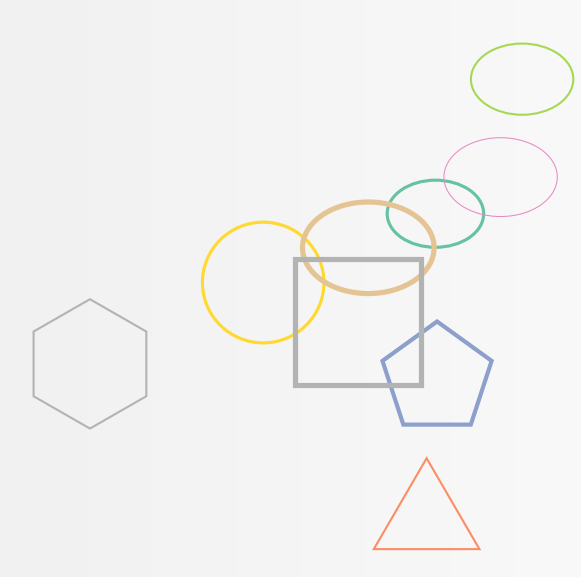[{"shape": "oval", "thickness": 1.5, "radius": 0.41, "center": [0.749, 0.629]}, {"shape": "triangle", "thickness": 1, "radius": 0.52, "center": [0.734, 0.101]}, {"shape": "pentagon", "thickness": 2, "radius": 0.49, "center": [0.752, 0.344]}, {"shape": "oval", "thickness": 0.5, "radius": 0.49, "center": [0.861, 0.692]}, {"shape": "oval", "thickness": 1, "radius": 0.44, "center": [0.898, 0.862]}, {"shape": "circle", "thickness": 1.5, "radius": 0.52, "center": [0.453, 0.51]}, {"shape": "oval", "thickness": 2.5, "radius": 0.57, "center": [0.634, 0.57]}, {"shape": "hexagon", "thickness": 1, "radius": 0.56, "center": [0.155, 0.369]}, {"shape": "square", "thickness": 2.5, "radius": 0.55, "center": [0.616, 0.442]}]